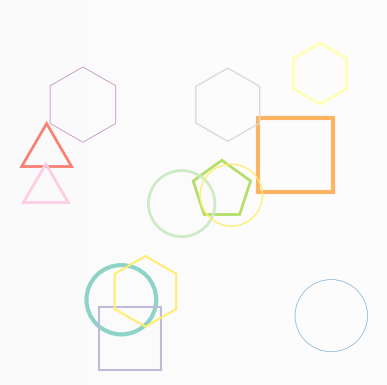[{"shape": "circle", "thickness": 3, "radius": 0.45, "center": [0.313, 0.221]}, {"shape": "hexagon", "thickness": 2, "radius": 0.4, "center": [0.826, 0.809]}, {"shape": "square", "thickness": 1.5, "radius": 0.41, "center": [0.336, 0.121]}, {"shape": "triangle", "thickness": 2, "radius": 0.37, "center": [0.12, 0.605]}, {"shape": "circle", "thickness": 0.5, "radius": 0.47, "center": [0.855, 0.18]}, {"shape": "square", "thickness": 3, "radius": 0.48, "center": [0.763, 0.597]}, {"shape": "pentagon", "thickness": 2, "radius": 0.39, "center": [0.573, 0.506]}, {"shape": "triangle", "thickness": 2, "radius": 0.33, "center": [0.118, 0.507]}, {"shape": "hexagon", "thickness": 1, "radius": 0.48, "center": [0.588, 0.728]}, {"shape": "hexagon", "thickness": 0.5, "radius": 0.49, "center": [0.214, 0.728]}, {"shape": "circle", "thickness": 2, "radius": 0.43, "center": [0.469, 0.471]}, {"shape": "hexagon", "thickness": 1.5, "radius": 0.46, "center": [0.375, 0.243]}, {"shape": "circle", "thickness": 1, "radius": 0.4, "center": [0.597, 0.493]}]